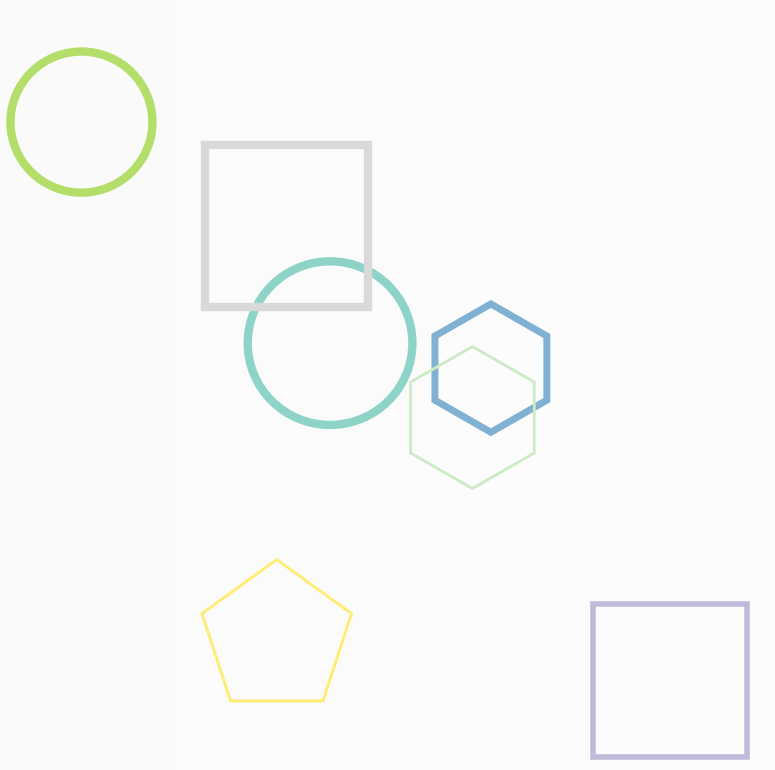[{"shape": "circle", "thickness": 3, "radius": 0.53, "center": [0.426, 0.554]}, {"shape": "square", "thickness": 2, "radius": 0.5, "center": [0.864, 0.116]}, {"shape": "hexagon", "thickness": 2.5, "radius": 0.42, "center": [0.633, 0.522]}, {"shape": "circle", "thickness": 3, "radius": 0.46, "center": [0.105, 0.841]}, {"shape": "square", "thickness": 3, "radius": 0.52, "center": [0.37, 0.707]}, {"shape": "hexagon", "thickness": 1, "radius": 0.46, "center": [0.61, 0.458]}, {"shape": "pentagon", "thickness": 1, "radius": 0.51, "center": [0.357, 0.172]}]